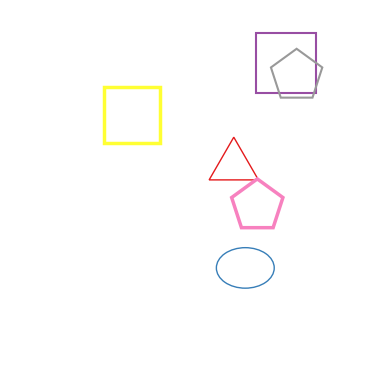[{"shape": "triangle", "thickness": 1, "radius": 0.37, "center": [0.607, 0.57]}, {"shape": "oval", "thickness": 1, "radius": 0.38, "center": [0.637, 0.304]}, {"shape": "square", "thickness": 1.5, "radius": 0.39, "center": [0.743, 0.836]}, {"shape": "square", "thickness": 2.5, "radius": 0.36, "center": [0.343, 0.702]}, {"shape": "pentagon", "thickness": 2.5, "radius": 0.35, "center": [0.668, 0.465]}, {"shape": "pentagon", "thickness": 1.5, "radius": 0.35, "center": [0.77, 0.803]}]